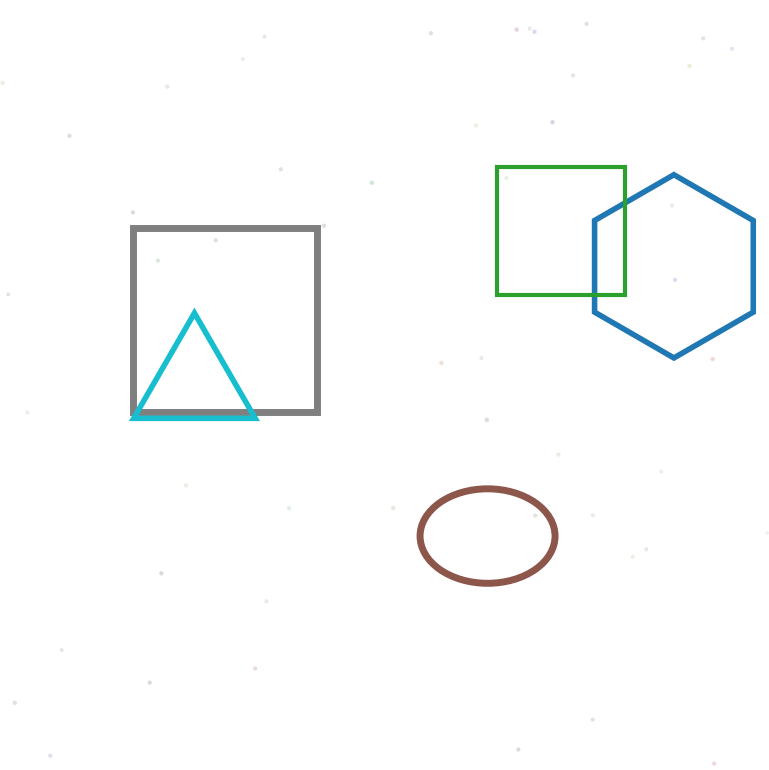[{"shape": "hexagon", "thickness": 2, "radius": 0.59, "center": [0.875, 0.654]}, {"shape": "square", "thickness": 1.5, "radius": 0.42, "center": [0.729, 0.7]}, {"shape": "oval", "thickness": 2.5, "radius": 0.44, "center": [0.633, 0.304]}, {"shape": "square", "thickness": 2.5, "radius": 0.6, "center": [0.293, 0.584]}, {"shape": "triangle", "thickness": 2, "radius": 0.46, "center": [0.253, 0.502]}]